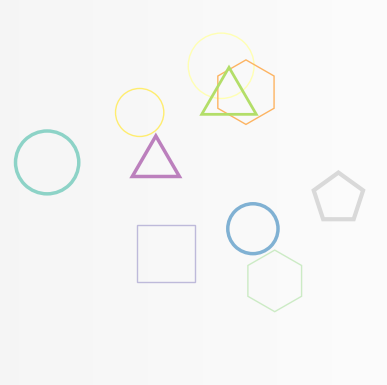[{"shape": "circle", "thickness": 2.5, "radius": 0.41, "center": [0.122, 0.578]}, {"shape": "circle", "thickness": 1, "radius": 0.42, "center": [0.571, 0.829]}, {"shape": "square", "thickness": 1, "radius": 0.37, "center": [0.429, 0.342]}, {"shape": "circle", "thickness": 2.5, "radius": 0.32, "center": [0.653, 0.406]}, {"shape": "hexagon", "thickness": 1, "radius": 0.42, "center": [0.635, 0.761]}, {"shape": "triangle", "thickness": 2, "radius": 0.41, "center": [0.591, 0.744]}, {"shape": "pentagon", "thickness": 3, "radius": 0.34, "center": [0.873, 0.485]}, {"shape": "triangle", "thickness": 2.5, "radius": 0.35, "center": [0.402, 0.577]}, {"shape": "hexagon", "thickness": 1, "radius": 0.4, "center": [0.709, 0.27]}, {"shape": "circle", "thickness": 1, "radius": 0.31, "center": [0.36, 0.708]}]